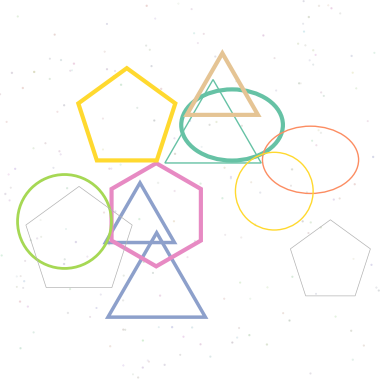[{"shape": "oval", "thickness": 3, "radius": 0.66, "center": [0.603, 0.675]}, {"shape": "triangle", "thickness": 1, "radius": 0.72, "center": [0.553, 0.649]}, {"shape": "oval", "thickness": 1, "radius": 0.62, "center": [0.807, 0.585]}, {"shape": "triangle", "thickness": 2.5, "radius": 0.73, "center": [0.407, 0.249]}, {"shape": "triangle", "thickness": 2.5, "radius": 0.52, "center": [0.364, 0.422]}, {"shape": "hexagon", "thickness": 3, "radius": 0.67, "center": [0.406, 0.442]}, {"shape": "circle", "thickness": 2, "radius": 0.61, "center": [0.168, 0.425]}, {"shape": "circle", "thickness": 1, "radius": 0.5, "center": [0.712, 0.503]}, {"shape": "pentagon", "thickness": 3, "radius": 0.66, "center": [0.329, 0.69]}, {"shape": "triangle", "thickness": 3, "radius": 0.53, "center": [0.578, 0.755]}, {"shape": "pentagon", "thickness": 0.5, "radius": 0.73, "center": [0.205, 0.371]}, {"shape": "pentagon", "thickness": 0.5, "radius": 0.55, "center": [0.858, 0.32]}]